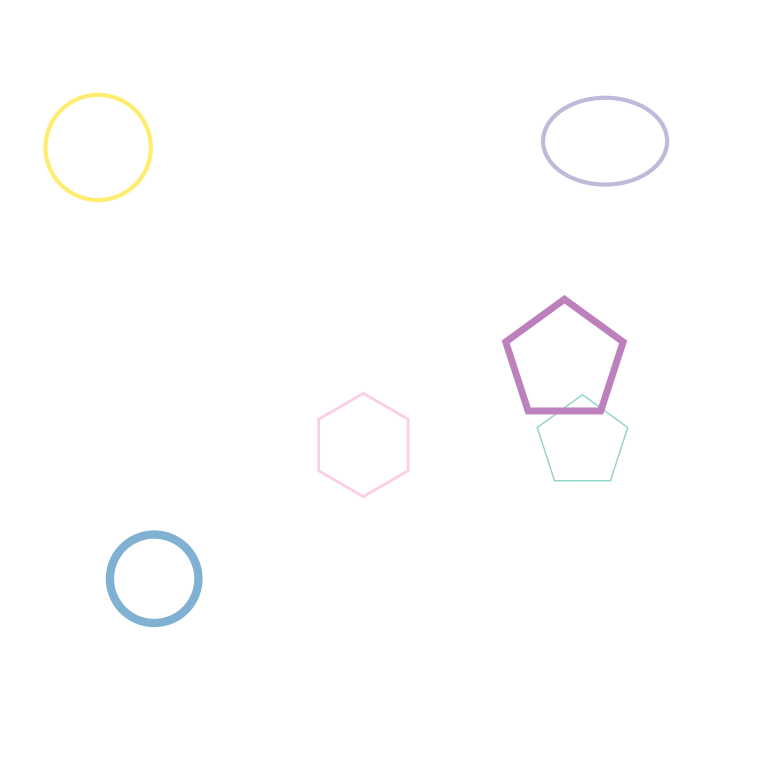[{"shape": "pentagon", "thickness": 0.5, "radius": 0.31, "center": [0.757, 0.426]}, {"shape": "oval", "thickness": 1.5, "radius": 0.4, "center": [0.786, 0.817]}, {"shape": "circle", "thickness": 3, "radius": 0.29, "center": [0.2, 0.248]}, {"shape": "hexagon", "thickness": 1, "radius": 0.33, "center": [0.472, 0.422]}, {"shape": "pentagon", "thickness": 2.5, "radius": 0.4, "center": [0.733, 0.531]}, {"shape": "circle", "thickness": 1.5, "radius": 0.34, "center": [0.127, 0.809]}]